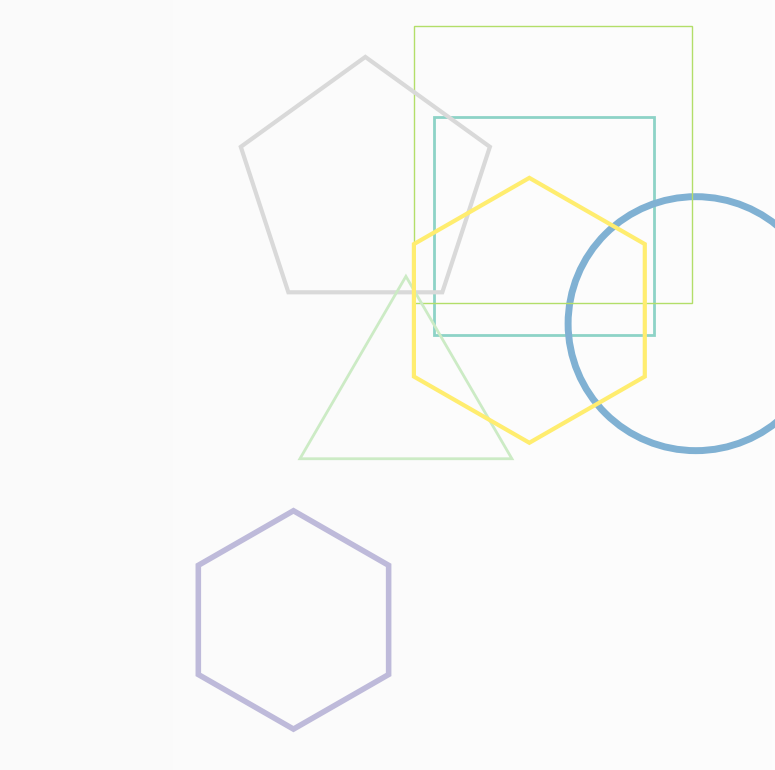[{"shape": "square", "thickness": 1, "radius": 0.71, "center": [0.702, 0.707]}, {"shape": "hexagon", "thickness": 2, "radius": 0.71, "center": [0.379, 0.195]}, {"shape": "circle", "thickness": 2.5, "radius": 0.82, "center": [0.898, 0.58]}, {"shape": "square", "thickness": 0.5, "radius": 0.9, "center": [0.714, 0.787]}, {"shape": "pentagon", "thickness": 1.5, "radius": 0.84, "center": [0.471, 0.757]}, {"shape": "triangle", "thickness": 1, "radius": 0.79, "center": [0.524, 0.483]}, {"shape": "hexagon", "thickness": 1.5, "radius": 0.86, "center": [0.683, 0.597]}]